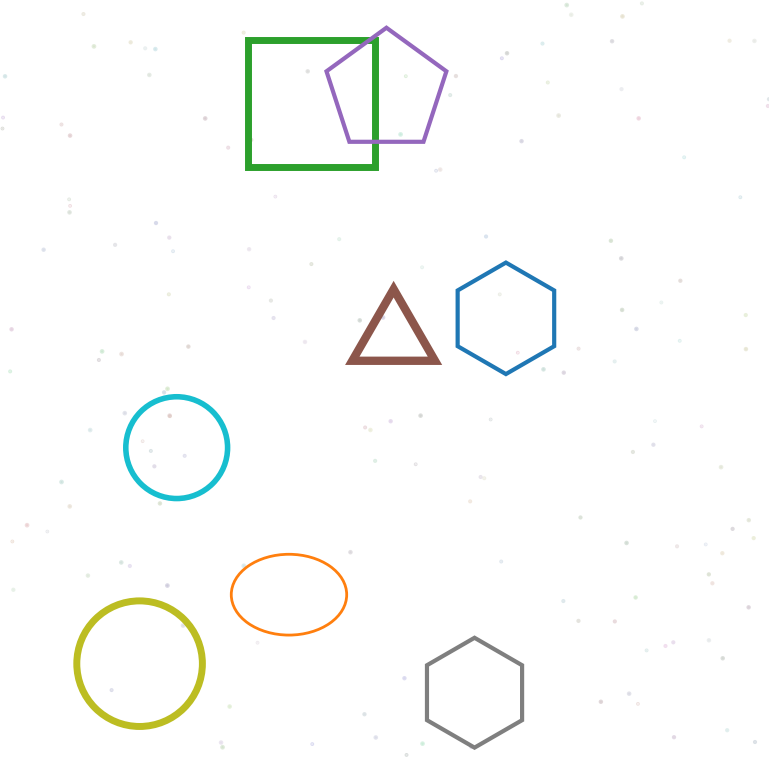[{"shape": "hexagon", "thickness": 1.5, "radius": 0.36, "center": [0.657, 0.587]}, {"shape": "oval", "thickness": 1, "radius": 0.37, "center": [0.375, 0.228]}, {"shape": "square", "thickness": 2.5, "radius": 0.41, "center": [0.405, 0.866]}, {"shape": "pentagon", "thickness": 1.5, "radius": 0.41, "center": [0.502, 0.882]}, {"shape": "triangle", "thickness": 3, "radius": 0.31, "center": [0.511, 0.562]}, {"shape": "hexagon", "thickness": 1.5, "radius": 0.36, "center": [0.616, 0.1]}, {"shape": "circle", "thickness": 2.5, "radius": 0.41, "center": [0.181, 0.138]}, {"shape": "circle", "thickness": 2, "radius": 0.33, "center": [0.229, 0.419]}]